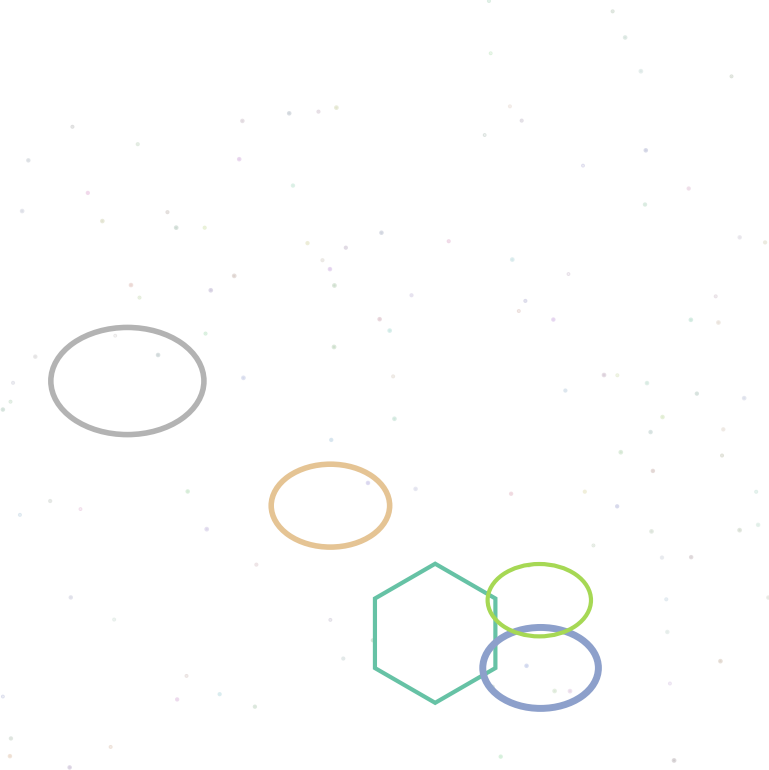[{"shape": "hexagon", "thickness": 1.5, "radius": 0.45, "center": [0.565, 0.178]}, {"shape": "oval", "thickness": 2.5, "radius": 0.38, "center": [0.702, 0.133]}, {"shape": "oval", "thickness": 1.5, "radius": 0.34, "center": [0.7, 0.221]}, {"shape": "oval", "thickness": 2, "radius": 0.38, "center": [0.429, 0.343]}, {"shape": "oval", "thickness": 2, "radius": 0.5, "center": [0.165, 0.505]}]